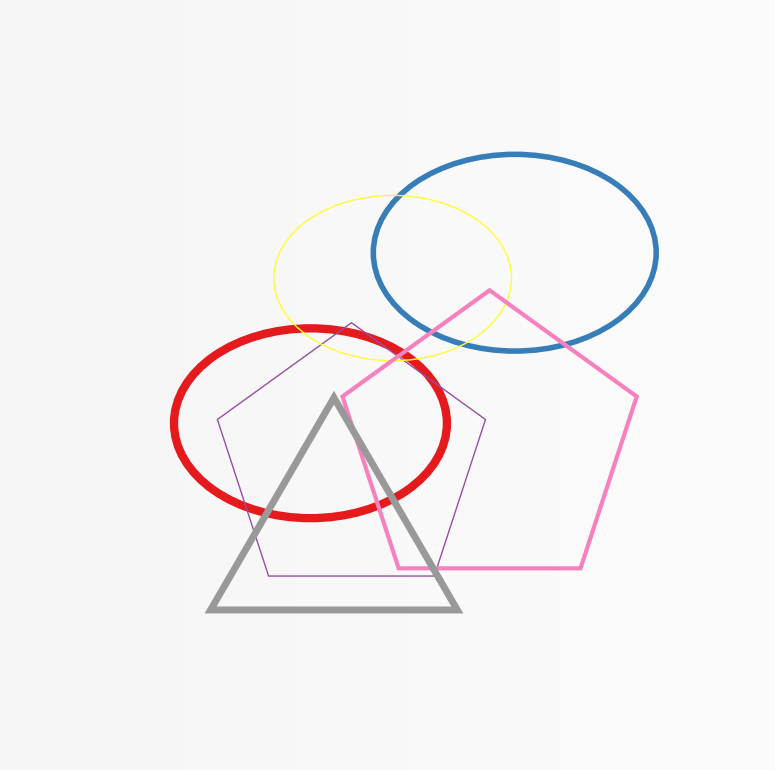[{"shape": "oval", "thickness": 3, "radius": 0.88, "center": [0.401, 0.45]}, {"shape": "oval", "thickness": 2, "radius": 0.91, "center": [0.664, 0.672]}, {"shape": "pentagon", "thickness": 0.5, "radius": 0.91, "center": [0.453, 0.399]}, {"shape": "oval", "thickness": 0.5, "radius": 0.77, "center": [0.507, 0.639]}, {"shape": "pentagon", "thickness": 1.5, "radius": 1.0, "center": [0.632, 0.423]}, {"shape": "triangle", "thickness": 2.5, "radius": 0.92, "center": [0.431, 0.3]}]